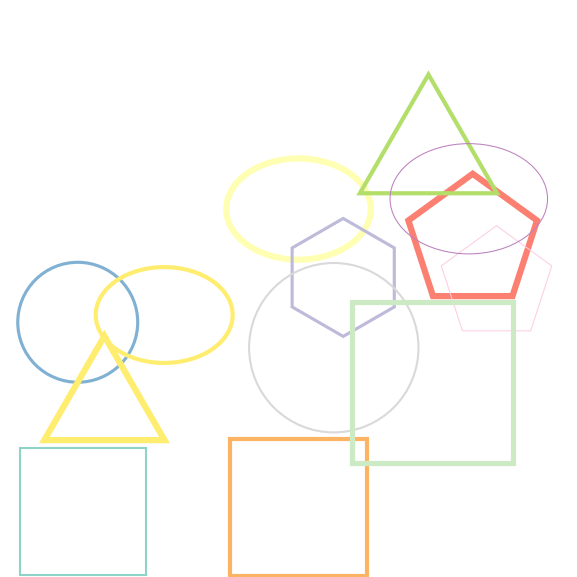[{"shape": "square", "thickness": 1, "radius": 0.55, "center": [0.143, 0.114]}, {"shape": "oval", "thickness": 3, "radius": 0.63, "center": [0.517, 0.637]}, {"shape": "hexagon", "thickness": 1.5, "radius": 0.51, "center": [0.594, 0.519]}, {"shape": "pentagon", "thickness": 3, "radius": 0.59, "center": [0.819, 0.581]}, {"shape": "circle", "thickness": 1.5, "radius": 0.52, "center": [0.135, 0.441]}, {"shape": "square", "thickness": 2, "radius": 0.59, "center": [0.517, 0.121]}, {"shape": "triangle", "thickness": 2, "radius": 0.69, "center": [0.742, 0.733]}, {"shape": "pentagon", "thickness": 0.5, "radius": 0.5, "center": [0.86, 0.508]}, {"shape": "circle", "thickness": 1, "radius": 0.73, "center": [0.578, 0.397]}, {"shape": "oval", "thickness": 0.5, "radius": 0.68, "center": [0.812, 0.655]}, {"shape": "square", "thickness": 2.5, "radius": 0.69, "center": [0.749, 0.337]}, {"shape": "triangle", "thickness": 3, "radius": 0.6, "center": [0.181, 0.297]}, {"shape": "oval", "thickness": 2, "radius": 0.59, "center": [0.284, 0.454]}]